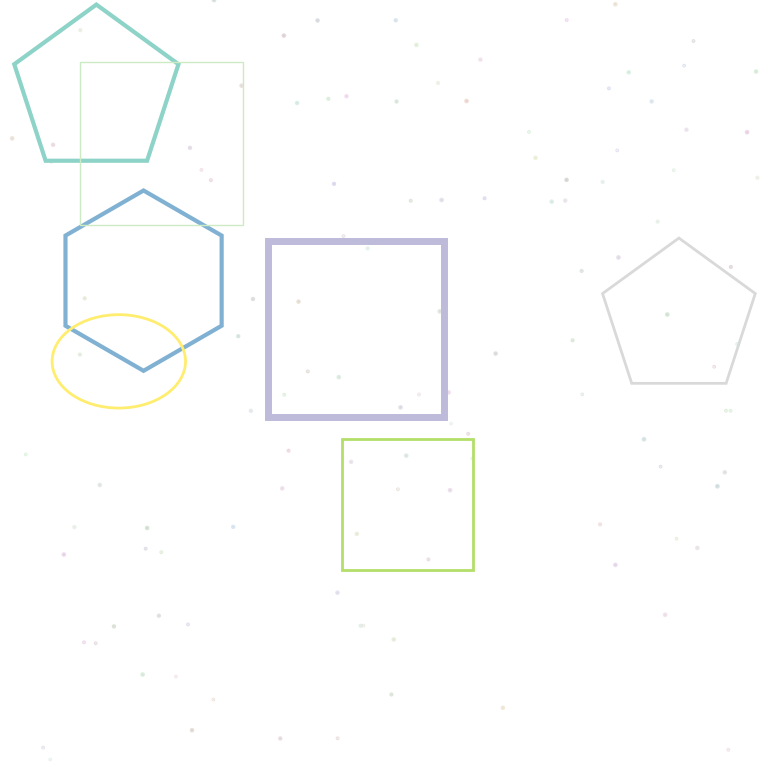[{"shape": "pentagon", "thickness": 1.5, "radius": 0.56, "center": [0.125, 0.882]}, {"shape": "square", "thickness": 2.5, "radius": 0.57, "center": [0.462, 0.573]}, {"shape": "hexagon", "thickness": 1.5, "radius": 0.59, "center": [0.186, 0.636]}, {"shape": "square", "thickness": 1, "radius": 0.42, "center": [0.529, 0.345]}, {"shape": "pentagon", "thickness": 1, "radius": 0.52, "center": [0.882, 0.587]}, {"shape": "square", "thickness": 0.5, "radius": 0.53, "center": [0.21, 0.813]}, {"shape": "oval", "thickness": 1, "radius": 0.43, "center": [0.154, 0.531]}]